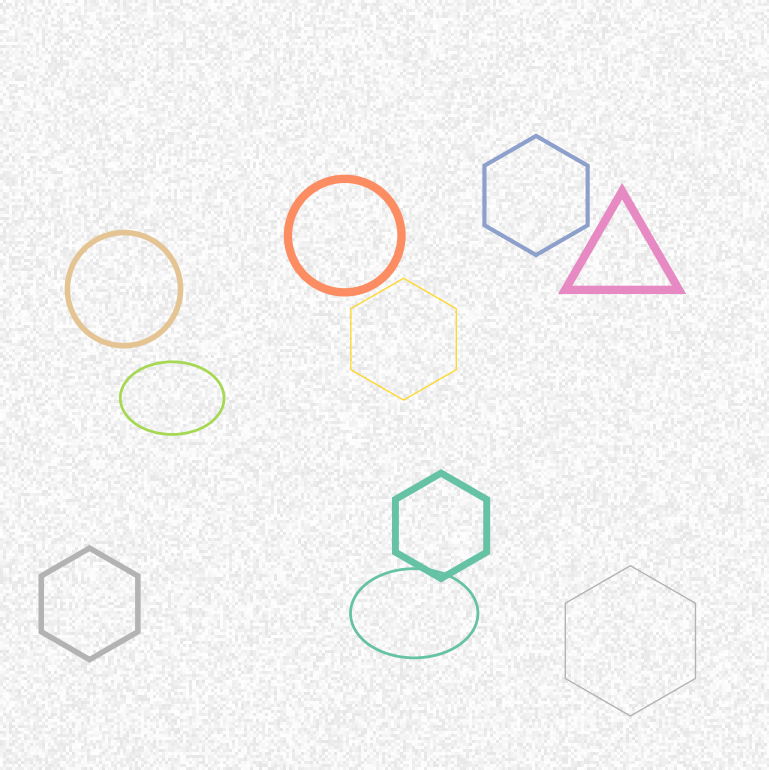[{"shape": "hexagon", "thickness": 2.5, "radius": 0.34, "center": [0.573, 0.317]}, {"shape": "oval", "thickness": 1, "radius": 0.41, "center": [0.538, 0.204]}, {"shape": "circle", "thickness": 3, "radius": 0.37, "center": [0.448, 0.694]}, {"shape": "hexagon", "thickness": 1.5, "radius": 0.39, "center": [0.696, 0.746]}, {"shape": "triangle", "thickness": 3, "radius": 0.43, "center": [0.808, 0.666]}, {"shape": "oval", "thickness": 1, "radius": 0.34, "center": [0.224, 0.483]}, {"shape": "hexagon", "thickness": 0.5, "radius": 0.4, "center": [0.524, 0.559]}, {"shape": "circle", "thickness": 2, "radius": 0.37, "center": [0.161, 0.625]}, {"shape": "hexagon", "thickness": 0.5, "radius": 0.49, "center": [0.819, 0.168]}, {"shape": "hexagon", "thickness": 2, "radius": 0.36, "center": [0.116, 0.216]}]